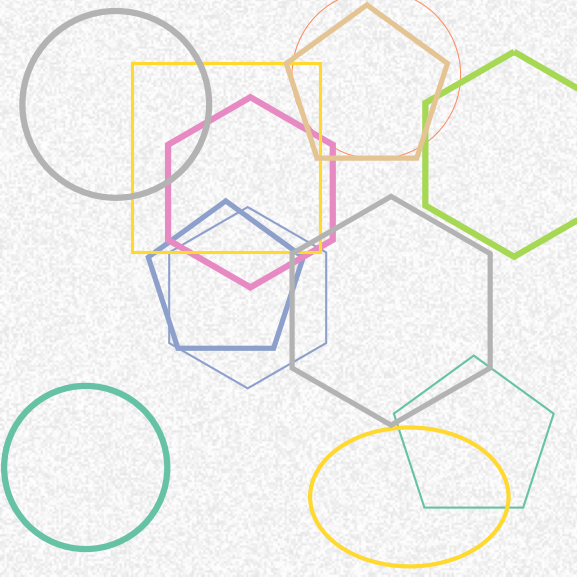[{"shape": "circle", "thickness": 3, "radius": 0.71, "center": [0.148, 0.19]}, {"shape": "pentagon", "thickness": 1, "radius": 0.73, "center": [0.82, 0.238]}, {"shape": "circle", "thickness": 0.5, "radius": 0.73, "center": [0.652, 0.87]}, {"shape": "hexagon", "thickness": 1, "radius": 0.78, "center": [0.429, 0.484]}, {"shape": "pentagon", "thickness": 2.5, "radius": 0.71, "center": [0.391, 0.51]}, {"shape": "hexagon", "thickness": 3, "radius": 0.82, "center": [0.434, 0.666]}, {"shape": "hexagon", "thickness": 3, "radius": 0.89, "center": [0.89, 0.732]}, {"shape": "oval", "thickness": 2, "radius": 0.86, "center": [0.709, 0.139]}, {"shape": "square", "thickness": 1.5, "radius": 0.82, "center": [0.392, 0.727]}, {"shape": "pentagon", "thickness": 2.5, "radius": 0.73, "center": [0.635, 0.844]}, {"shape": "circle", "thickness": 3, "radius": 0.81, "center": [0.2, 0.818]}, {"shape": "hexagon", "thickness": 2.5, "radius": 0.99, "center": [0.677, 0.461]}]